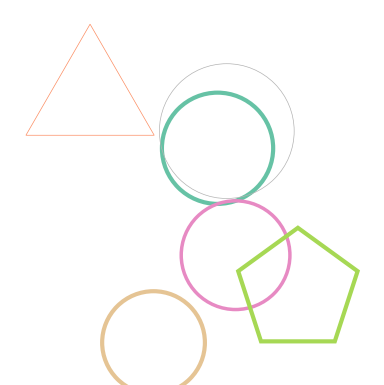[{"shape": "circle", "thickness": 3, "radius": 0.72, "center": [0.565, 0.615]}, {"shape": "triangle", "thickness": 0.5, "radius": 0.96, "center": [0.234, 0.745]}, {"shape": "circle", "thickness": 2.5, "radius": 0.71, "center": [0.612, 0.337]}, {"shape": "pentagon", "thickness": 3, "radius": 0.82, "center": [0.774, 0.245]}, {"shape": "circle", "thickness": 3, "radius": 0.67, "center": [0.399, 0.11]}, {"shape": "circle", "thickness": 0.5, "radius": 0.88, "center": [0.589, 0.659]}]